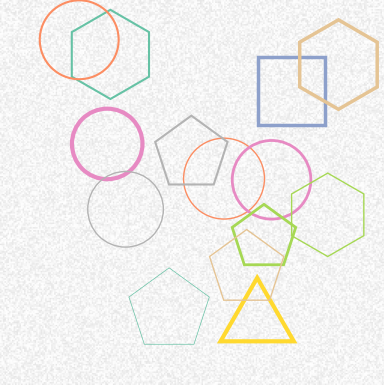[{"shape": "hexagon", "thickness": 1.5, "radius": 0.58, "center": [0.287, 0.859]}, {"shape": "pentagon", "thickness": 0.5, "radius": 0.55, "center": [0.439, 0.195]}, {"shape": "circle", "thickness": 1, "radius": 0.53, "center": [0.582, 0.536]}, {"shape": "circle", "thickness": 1.5, "radius": 0.51, "center": [0.206, 0.897]}, {"shape": "square", "thickness": 2.5, "radius": 0.44, "center": [0.757, 0.764]}, {"shape": "circle", "thickness": 2, "radius": 0.51, "center": [0.705, 0.533]}, {"shape": "circle", "thickness": 3, "radius": 0.46, "center": [0.278, 0.626]}, {"shape": "hexagon", "thickness": 1, "radius": 0.54, "center": [0.851, 0.442]}, {"shape": "pentagon", "thickness": 2, "radius": 0.43, "center": [0.686, 0.383]}, {"shape": "triangle", "thickness": 3, "radius": 0.55, "center": [0.668, 0.168]}, {"shape": "pentagon", "thickness": 1, "radius": 0.51, "center": [0.641, 0.302]}, {"shape": "hexagon", "thickness": 2.5, "radius": 0.58, "center": [0.879, 0.832]}, {"shape": "pentagon", "thickness": 1.5, "radius": 0.49, "center": [0.497, 0.601]}, {"shape": "circle", "thickness": 1, "radius": 0.49, "center": [0.326, 0.456]}]